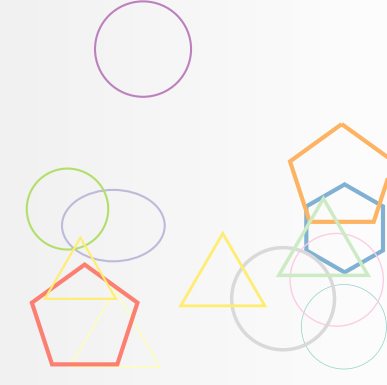[{"shape": "circle", "thickness": 0.5, "radius": 0.55, "center": [0.888, 0.151]}, {"shape": "triangle", "thickness": 1, "radius": 0.67, "center": [0.297, 0.114]}, {"shape": "oval", "thickness": 1.5, "radius": 0.66, "center": [0.293, 0.414]}, {"shape": "pentagon", "thickness": 3, "radius": 0.72, "center": [0.218, 0.169]}, {"shape": "hexagon", "thickness": 3, "radius": 0.57, "center": [0.889, 0.407]}, {"shape": "pentagon", "thickness": 3, "radius": 0.7, "center": [0.882, 0.537]}, {"shape": "circle", "thickness": 1.5, "radius": 0.53, "center": [0.174, 0.457]}, {"shape": "circle", "thickness": 1, "radius": 0.6, "center": [0.869, 0.273]}, {"shape": "circle", "thickness": 2.5, "radius": 0.66, "center": [0.731, 0.224]}, {"shape": "circle", "thickness": 1.5, "radius": 0.62, "center": [0.369, 0.873]}, {"shape": "triangle", "thickness": 2.5, "radius": 0.66, "center": [0.835, 0.351]}, {"shape": "triangle", "thickness": 1.5, "radius": 0.53, "center": [0.208, 0.277]}, {"shape": "triangle", "thickness": 2, "radius": 0.63, "center": [0.575, 0.268]}]